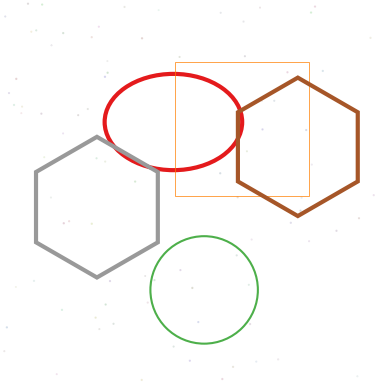[{"shape": "oval", "thickness": 3, "radius": 0.89, "center": [0.45, 0.683]}, {"shape": "circle", "thickness": 1.5, "radius": 0.7, "center": [0.53, 0.247]}, {"shape": "square", "thickness": 0.5, "radius": 0.87, "center": [0.629, 0.664]}, {"shape": "hexagon", "thickness": 3, "radius": 0.9, "center": [0.774, 0.619]}, {"shape": "hexagon", "thickness": 3, "radius": 0.91, "center": [0.252, 0.462]}]